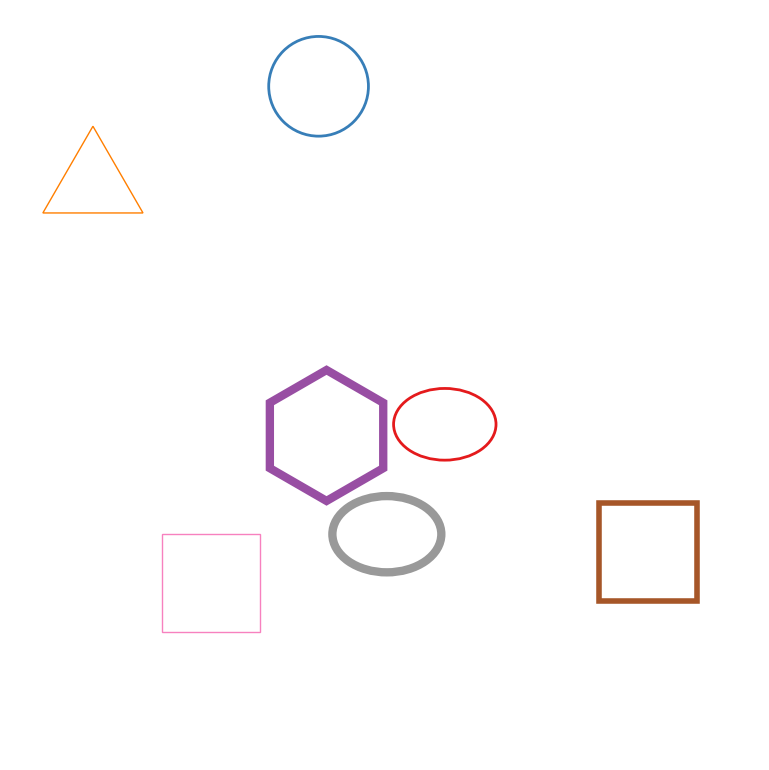[{"shape": "oval", "thickness": 1, "radius": 0.33, "center": [0.578, 0.449]}, {"shape": "circle", "thickness": 1, "radius": 0.32, "center": [0.414, 0.888]}, {"shape": "hexagon", "thickness": 3, "radius": 0.43, "center": [0.424, 0.434]}, {"shape": "triangle", "thickness": 0.5, "radius": 0.38, "center": [0.121, 0.761]}, {"shape": "square", "thickness": 2, "radius": 0.32, "center": [0.841, 0.284]}, {"shape": "square", "thickness": 0.5, "radius": 0.32, "center": [0.274, 0.243]}, {"shape": "oval", "thickness": 3, "radius": 0.35, "center": [0.502, 0.306]}]